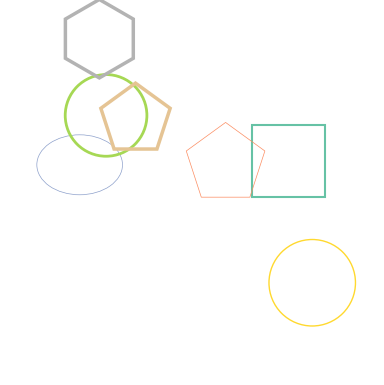[{"shape": "square", "thickness": 1.5, "radius": 0.47, "center": [0.749, 0.582]}, {"shape": "pentagon", "thickness": 0.5, "radius": 0.54, "center": [0.586, 0.575]}, {"shape": "oval", "thickness": 0.5, "radius": 0.56, "center": [0.207, 0.572]}, {"shape": "circle", "thickness": 2, "radius": 0.53, "center": [0.275, 0.7]}, {"shape": "circle", "thickness": 1, "radius": 0.56, "center": [0.811, 0.266]}, {"shape": "pentagon", "thickness": 2.5, "radius": 0.47, "center": [0.352, 0.689]}, {"shape": "hexagon", "thickness": 2.5, "radius": 0.51, "center": [0.258, 0.9]}]